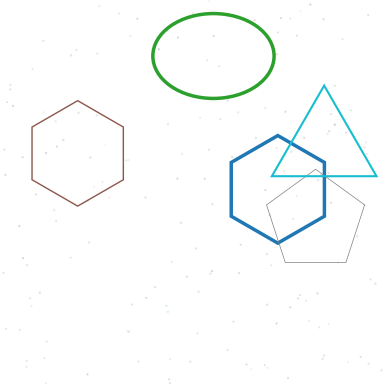[{"shape": "hexagon", "thickness": 2.5, "radius": 0.7, "center": [0.722, 0.508]}, {"shape": "oval", "thickness": 2.5, "radius": 0.79, "center": [0.554, 0.855]}, {"shape": "hexagon", "thickness": 1, "radius": 0.68, "center": [0.202, 0.602]}, {"shape": "pentagon", "thickness": 0.5, "radius": 0.67, "center": [0.82, 0.426]}, {"shape": "triangle", "thickness": 1.5, "radius": 0.78, "center": [0.842, 0.621]}]